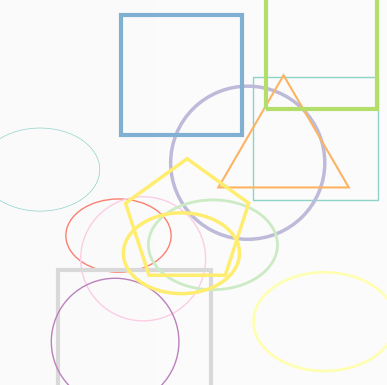[{"shape": "oval", "thickness": 0.5, "radius": 0.77, "center": [0.103, 0.56]}, {"shape": "square", "thickness": 1, "radius": 0.8, "center": [0.814, 0.64]}, {"shape": "oval", "thickness": 2, "radius": 0.92, "center": [0.837, 0.165]}, {"shape": "circle", "thickness": 2.5, "radius": 0.99, "center": [0.639, 0.577]}, {"shape": "oval", "thickness": 1, "radius": 0.68, "center": [0.306, 0.388]}, {"shape": "square", "thickness": 3, "radius": 0.78, "center": [0.468, 0.806]}, {"shape": "triangle", "thickness": 1.5, "radius": 0.97, "center": [0.732, 0.61]}, {"shape": "square", "thickness": 3, "radius": 0.72, "center": [0.83, 0.861]}, {"shape": "circle", "thickness": 1, "radius": 0.81, "center": [0.369, 0.328]}, {"shape": "square", "thickness": 3, "radius": 0.99, "center": [0.347, 0.1]}, {"shape": "circle", "thickness": 1, "radius": 0.82, "center": [0.297, 0.113]}, {"shape": "oval", "thickness": 2, "radius": 0.83, "center": [0.55, 0.364]}, {"shape": "pentagon", "thickness": 2.5, "radius": 0.84, "center": [0.483, 0.42]}, {"shape": "oval", "thickness": 2.5, "radius": 0.75, "center": [0.468, 0.342]}]